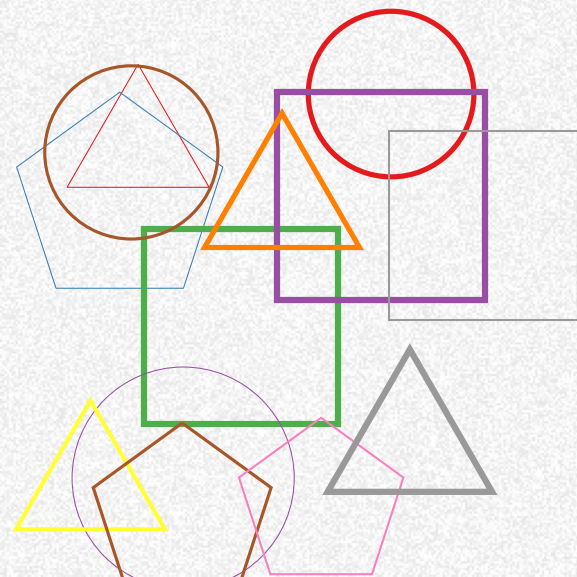[{"shape": "triangle", "thickness": 0.5, "radius": 0.71, "center": [0.239, 0.746]}, {"shape": "circle", "thickness": 2.5, "radius": 0.72, "center": [0.677, 0.836]}, {"shape": "pentagon", "thickness": 0.5, "radius": 0.94, "center": [0.207, 0.652]}, {"shape": "square", "thickness": 3, "radius": 0.84, "center": [0.417, 0.433]}, {"shape": "circle", "thickness": 0.5, "radius": 0.96, "center": [0.317, 0.171]}, {"shape": "square", "thickness": 3, "radius": 0.9, "center": [0.66, 0.66]}, {"shape": "triangle", "thickness": 2.5, "radius": 0.77, "center": [0.488, 0.648]}, {"shape": "triangle", "thickness": 2, "radius": 0.74, "center": [0.157, 0.157]}, {"shape": "circle", "thickness": 1.5, "radius": 0.75, "center": [0.227, 0.735]}, {"shape": "pentagon", "thickness": 1.5, "radius": 0.81, "center": [0.315, 0.105]}, {"shape": "pentagon", "thickness": 1, "radius": 0.75, "center": [0.556, 0.126]}, {"shape": "triangle", "thickness": 3, "radius": 0.82, "center": [0.71, 0.23]}, {"shape": "square", "thickness": 1, "radius": 0.82, "center": [0.836, 0.608]}]